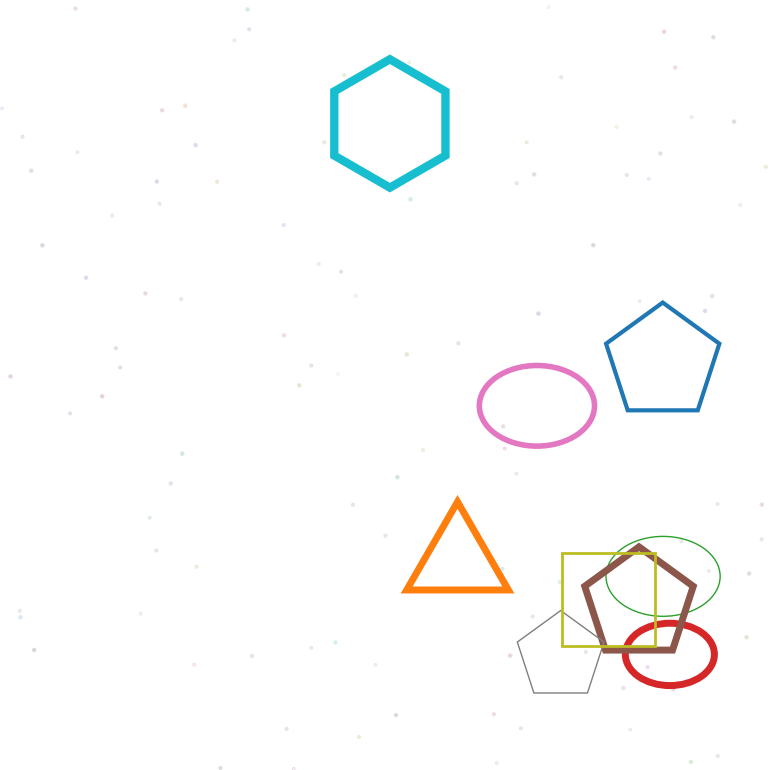[{"shape": "pentagon", "thickness": 1.5, "radius": 0.39, "center": [0.861, 0.53]}, {"shape": "triangle", "thickness": 2.5, "radius": 0.38, "center": [0.594, 0.272]}, {"shape": "oval", "thickness": 0.5, "radius": 0.37, "center": [0.861, 0.252]}, {"shape": "oval", "thickness": 2.5, "radius": 0.29, "center": [0.87, 0.15]}, {"shape": "pentagon", "thickness": 2.5, "radius": 0.37, "center": [0.83, 0.216]}, {"shape": "oval", "thickness": 2, "radius": 0.37, "center": [0.697, 0.473]}, {"shape": "pentagon", "thickness": 0.5, "radius": 0.3, "center": [0.728, 0.148]}, {"shape": "square", "thickness": 1, "radius": 0.3, "center": [0.79, 0.221]}, {"shape": "hexagon", "thickness": 3, "radius": 0.42, "center": [0.506, 0.84]}]